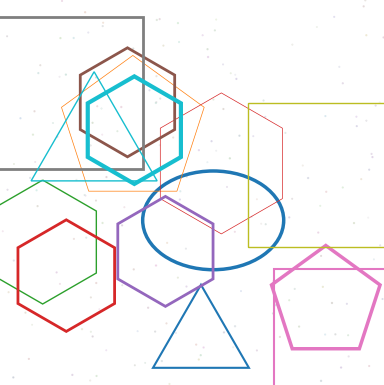[{"shape": "triangle", "thickness": 1.5, "radius": 0.72, "center": [0.522, 0.117]}, {"shape": "oval", "thickness": 2.5, "radius": 0.92, "center": [0.554, 0.428]}, {"shape": "pentagon", "thickness": 0.5, "radius": 0.97, "center": [0.345, 0.661]}, {"shape": "hexagon", "thickness": 1, "radius": 0.8, "center": [0.111, 0.371]}, {"shape": "hexagon", "thickness": 0.5, "radius": 0.92, "center": [0.575, 0.576]}, {"shape": "hexagon", "thickness": 2, "radius": 0.72, "center": [0.172, 0.284]}, {"shape": "hexagon", "thickness": 2, "radius": 0.71, "center": [0.43, 0.347]}, {"shape": "hexagon", "thickness": 2, "radius": 0.71, "center": [0.331, 0.734]}, {"shape": "pentagon", "thickness": 2.5, "radius": 0.74, "center": [0.846, 0.214]}, {"shape": "square", "thickness": 1.5, "radius": 0.89, "center": [0.89, 0.122]}, {"shape": "square", "thickness": 2, "radius": 0.99, "center": [0.173, 0.759]}, {"shape": "square", "thickness": 1, "radius": 0.94, "center": [0.831, 0.546]}, {"shape": "hexagon", "thickness": 3, "radius": 0.7, "center": [0.349, 0.662]}, {"shape": "triangle", "thickness": 1, "radius": 0.94, "center": [0.244, 0.625]}]